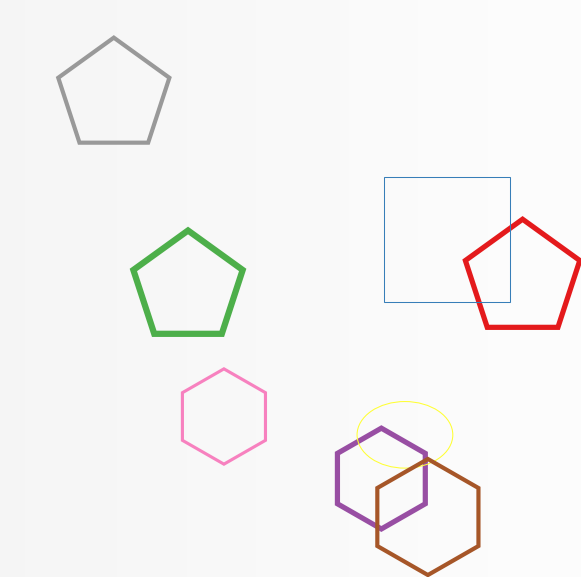[{"shape": "pentagon", "thickness": 2.5, "radius": 0.52, "center": [0.899, 0.516]}, {"shape": "square", "thickness": 0.5, "radius": 0.54, "center": [0.768, 0.585]}, {"shape": "pentagon", "thickness": 3, "radius": 0.49, "center": [0.323, 0.501]}, {"shape": "hexagon", "thickness": 2.5, "radius": 0.44, "center": [0.656, 0.17]}, {"shape": "oval", "thickness": 0.5, "radius": 0.41, "center": [0.697, 0.246]}, {"shape": "hexagon", "thickness": 2, "radius": 0.5, "center": [0.736, 0.104]}, {"shape": "hexagon", "thickness": 1.5, "radius": 0.41, "center": [0.385, 0.278]}, {"shape": "pentagon", "thickness": 2, "radius": 0.5, "center": [0.196, 0.833]}]